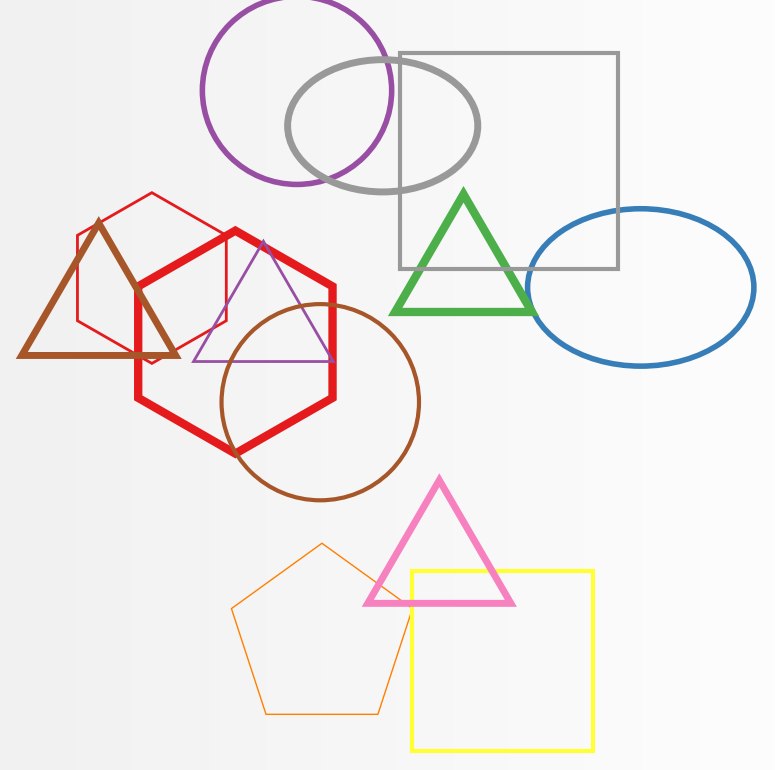[{"shape": "hexagon", "thickness": 1, "radius": 0.55, "center": [0.196, 0.639]}, {"shape": "hexagon", "thickness": 3, "radius": 0.72, "center": [0.304, 0.556]}, {"shape": "oval", "thickness": 2, "radius": 0.73, "center": [0.827, 0.627]}, {"shape": "triangle", "thickness": 3, "radius": 0.51, "center": [0.598, 0.646]}, {"shape": "triangle", "thickness": 1, "radius": 0.52, "center": [0.34, 0.583]}, {"shape": "circle", "thickness": 2, "radius": 0.61, "center": [0.383, 0.883]}, {"shape": "pentagon", "thickness": 0.5, "radius": 0.61, "center": [0.415, 0.172]}, {"shape": "square", "thickness": 1.5, "radius": 0.58, "center": [0.648, 0.142]}, {"shape": "triangle", "thickness": 2.5, "radius": 0.57, "center": [0.127, 0.596]}, {"shape": "circle", "thickness": 1.5, "radius": 0.64, "center": [0.413, 0.478]}, {"shape": "triangle", "thickness": 2.5, "radius": 0.53, "center": [0.567, 0.27]}, {"shape": "oval", "thickness": 2.5, "radius": 0.61, "center": [0.494, 0.837]}, {"shape": "square", "thickness": 1.5, "radius": 0.7, "center": [0.657, 0.79]}]